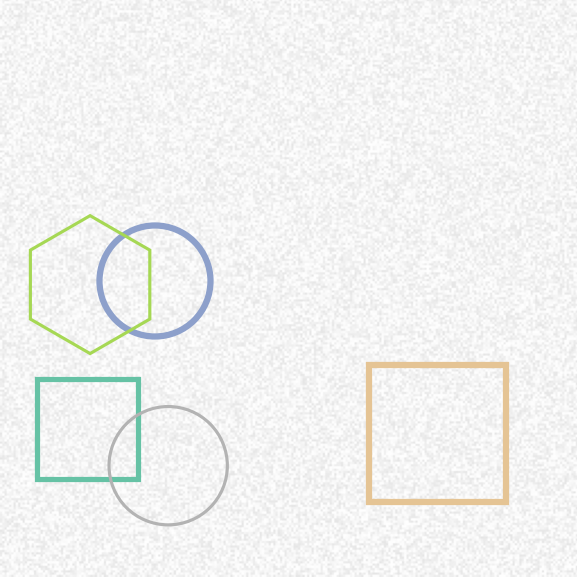[{"shape": "square", "thickness": 2.5, "radius": 0.44, "center": [0.152, 0.256]}, {"shape": "circle", "thickness": 3, "radius": 0.48, "center": [0.268, 0.513]}, {"shape": "hexagon", "thickness": 1.5, "radius": 0.6, "center": [0.156, 0.506]}, {"shape": "square", "thickness": 3, "radius": 0.6, "center": [0.758, 0.249]}, {"shape": "circle", "thickness": 1.5, "radius": 0.51, "center": [0.291, 0.193]}]